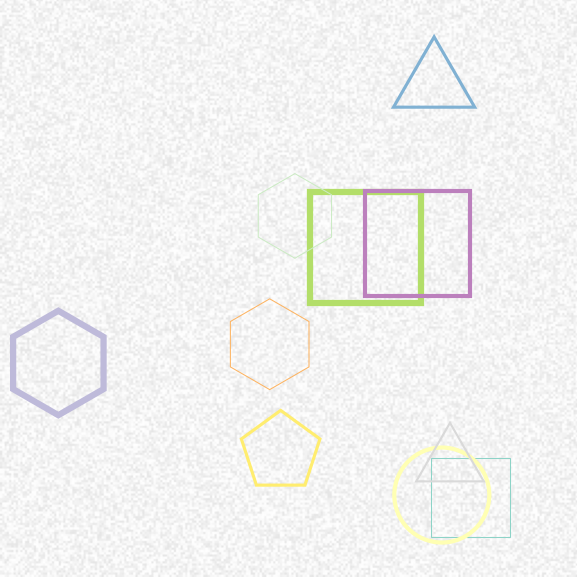[{"shape": "square", "thickness": 0.5, "radius": 0.34, "center": [0.815, 0.138]}, {"shape": "circle", "thickness": 2, "radius": 0.41, "center": [0.765, 0.142]}, {"shape": "hexagon", "thickness": 3, "radius": 0.45, "center": [0.101, 0.371]}, {"shape": "triangle", "thickness": 1.5, "radius": 0.41, "center": [0.752, 0.854]}, {"shape": "hexagon", "thickness": 0.5, "radius": 0.39, "center": [0.467, 0.403]}, {"shape": "square", "thickness": 3, "radius": 0.48, "center": [0.632, 0.57]}, {"shape": "triangle", "thickness": 1, "radius": 0.34, "center": [0.779, 0.199]}, {"shape": "square", "thickness": 2, "radius": 0.45, "center": [0.722, 0.577]}, {"shape": "hexagon", "thickness": 0.5, "radius": 0.37, "center": [0.511, 0.625]}, {"shape": "pentagon", "thickness": 1.5, "radius": 0.36, "center": [0.486, 0.217]}]